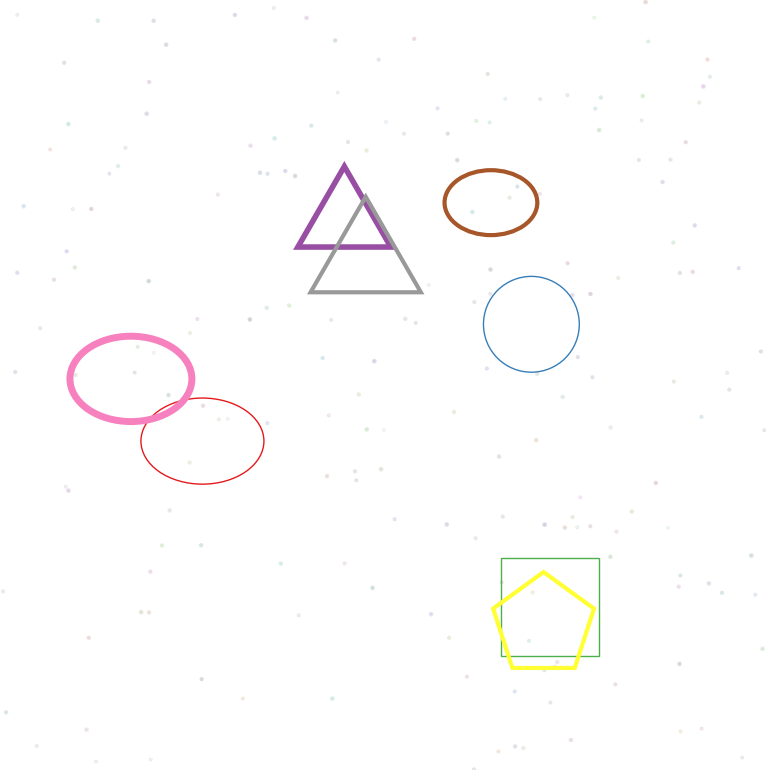[{"shape": "oval", "thickness": 0.5, "radius": 0.4, "center": [0.263, 0.427]}, {"shape": "circle", "thickness": 0.5, "radius": 0.31, "center": [0.69, 0.579]}, {"shape": "square", "thickness": 0.5, "radius": 0.32, "center": [0.715, 0.212]}, {"shape": "triangle", "thickness": 2, "radius": 0.35, "center": [0.447, 0.714]}, {"shape": "pentagon", "thickness": 1.5, "radius": 0.34, "center": [0.706, 0.188]}, {"shape": "oval", "thickness": 1.5, "radius": 0.3, "center": [0.638, 0.737]}, {"shape": "oval", "thickness": 2.5, "radius": 0.4, "center": [0.17, 0.508]}, {"shape": "triangle", "thickness": 1.5, "radius": 0.41, "center": [0.475, 0.662]}]